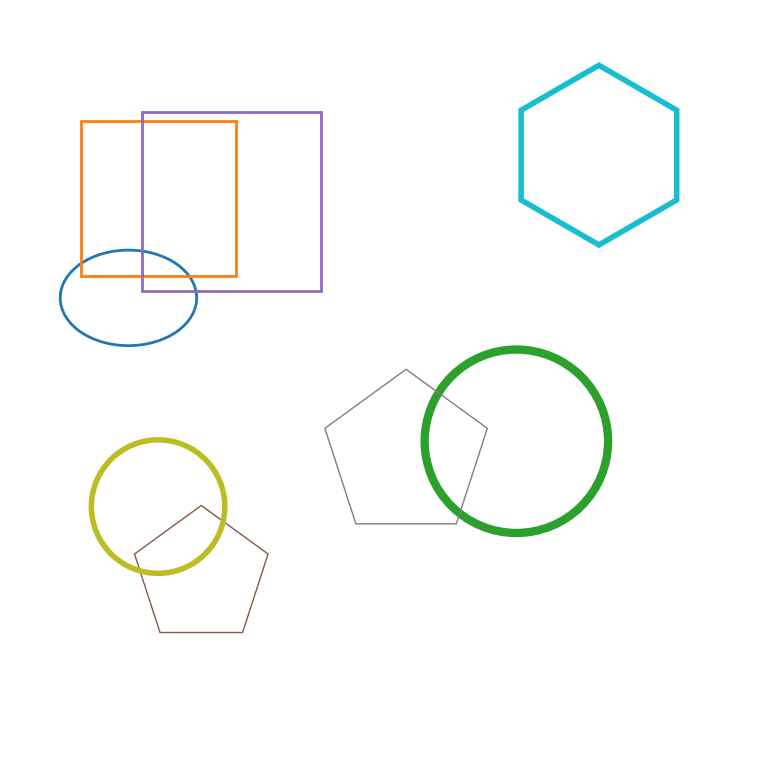[{"shape": "oval", "thickness": 1, "radius": 0.44, "center": [0.167, 0.613]}, {"shape": "square", "thickness": 1, "radius": 0.5, "center": [0.206, 0.743]}, {"shape": "circle", "thickness": 3, "radius": 0.6, "center": [0.671, 0.427]}, {"shape": "square", "thickness": 1, "radius": 0.58, "center": [0.301, 0.738]}, {"shape": "pentagon", "thickness": 0.5, "radius": 0.46, "center": [0.261, 0.252]}, {"shape": "pentagon", "thickness": 0.5, "radius": 0.55, "center": [0.527, 0.409]}, {"shape": "circle", "thickness": 2, "radius": 0.43, "center": [0.205, 0.342]}, {"shape": "hexagon", "thickness": 2, "radius": 0.58, "center": [0.778, 0.799]}]